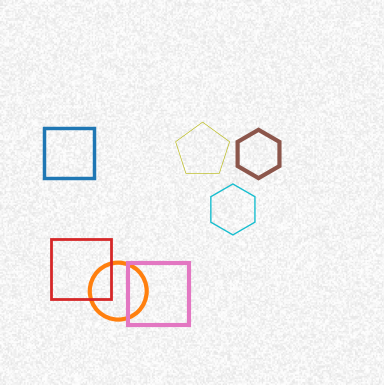[{"shape": "square", "thickness": 2.5, "radius": 0.33, "center": [0.18, 0.602]}, {"shape": "circle", "thickness": 3, "radius": 0.37, "center": [0.307, 0.244]}, {"shape": "square", "thickness": 2, "radius": 0.39, "center": [0.211, 0.301]}, {"shape": "hexagon", "thickness": 3, "radius": 0.31, "center": [0.672, 0.6]}, {"shape": "square", "thickness": 3, "radius": 0.4, "center": [0.412, 0.237]}, {"shape": "pentagon", "thickness": 0.5, "radius": 0.37, "center": [0.526, 0.609]}, {"shape": "hexagon", "thickness": 1, "radius": 0.33, "center": [0.605, 0.456]}]